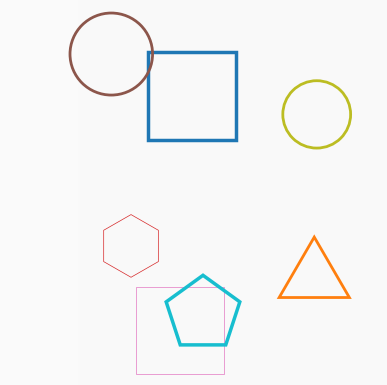[{"shape": "square", "thickness": 2.5, "radius": 0.57, "center": [0.497, 0.751]}, {"shape": "triangle", "thickness": 2, "radius": 0.52, "center": [0.811, 0.28]}, {"shape": "hexagon", "thickness": 0.5, "radius": 0.41, "center": [0.338, 0.361]}, {"shape": "circle", "thickness": 2, "radius": 0.53, "center": [0.287, 0.86]}, {"shape": "square", "thickness": 0.5, "radius": 0.57, "center": [0.464, 0.142]}, {"shape": "circle", "thickness": 2, "radius": 0.44, "center": [0.817, 0.703]}, {"shape": "pentagon", "thickness": 2.5, "radius": 0.5, "center": [0.524, 0.185]}]